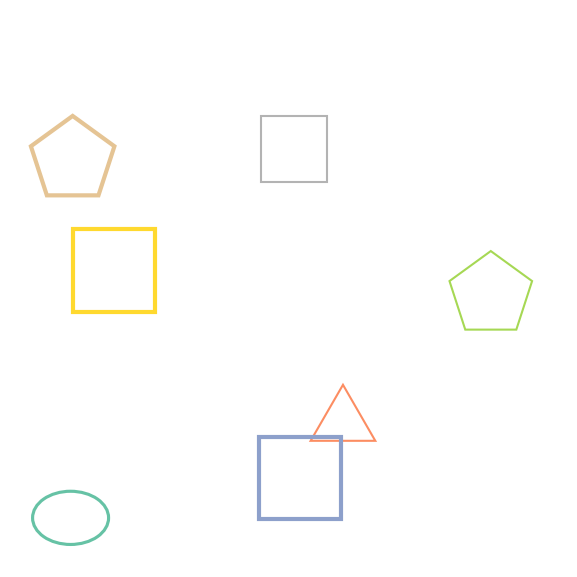[{"shape": "oval", "thickness": 1.5, "radius": 0.33, "center": [0.122, 0.102]}, {"shape": "triangle", "thickness": 1, "radius": 0.32, "center": [0.594, 0.268]}, {"shape": "square", "thickness": 2, "radius": 0.35, "center": [0.519, 0.171]}, {"shape": "pentagon", "thickness": 1, "radius": 0.38, "center": [0.85, 0.489]}, {"shape": "square", "thickness": 2, "radius": 0.36, "center": [0.197, 0.531]}, {"shape": "pentagon", "thickness": 2, "radius": 0.38, "center": [0.126, 0.722]}, {"shape": "square", "thickness": 1, "radius": 0.29, "center": [0.509, 0.741]}]